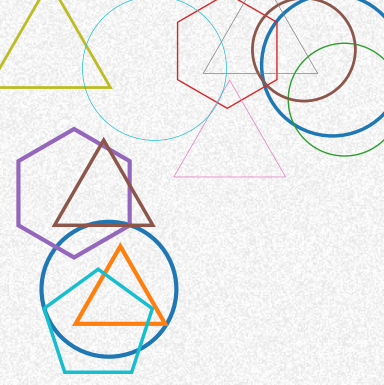[{"shape": "circle", "thickness": 2.5, "radius": 0.92, "center": [0.864, 0.831]}, {"shape": "circle", "thickness": 3, "radius": 0.88, "center": [0.283, 0.249]}, {"shape": "triangle", "thickness": 3, "radius": 0.67, "center": [0.313, 0.226]}, {"shape": "circle", "thickness": 1, "radius": 0.73, "center": [0.895, 0.741]}, {"shape": "hexagon", "thickness": 1, "radius": 0.75, "center": [0.59, 0.868]}, {"shape": "hexagon", "thickness": 3, "radius": 0.83, "center": [0.192, 0.498]}, {"shape": "triangle", "thickness": 2.5, "radius": 0.74, "center": [0.269, 0.489]}, {"shape": "circle", "thickness": 2, "radius": 0.67, "center": [0.789, 0.871]}, {"shape": "triangle", "thickness": 0.5, "radius": 0.84, "center": [0.597, 0.624]}, {"shape": "triangle", "thickness": 0.5, "radius": 0.86, "center": [0.677, 0.895]}, {"shape": "triangle", "thickness": 2, "radius": 0.91, "center": [0.129, 0.864]}, {"shape": "circle", "thickness": 0.5, "radius": 0.94, "center": [0.401, 0.822]}, {"shape": "pentagon", "thickness": 2.5, "radius": 0.74, "center": [0.255, 0.153]}]